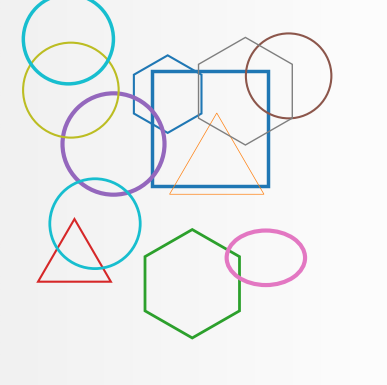[{"shape": "hexagon", "thickness": 1.5, "radius": 0.5, "center": [0.433, 0.756]}, {"shape": "square", "thickness": 2.5, "radius": 0.75, "center": [0.543, 0.665]}, {"shape": "triangle", "thickness": 0.5, "radius": 0.7, "center": [0.559, 0.566]}, {"shape": "hexagon", "thickness": 2, "radius": 0.7, "center": [0.496, 0.263]}, {"shape": "triangle", "thickness": 1.5, "radius": 0.54, "center": [0.192, 0.323]}, {"shape": "circle", "thickness": 3, "radius": 0.66, "center": [0.293, 0.626]}, {"shape": "circle", "thickness": 1.5, "radius": 0.55, "center": [0.745, 0.803]}, {"shape": "oval", "thickness": 3, "radius": 0.51, "center": [0.686, 0.33]}, {"shape": "hexagon", "thickness": 1, "radius": 0.7, "center": [0.633, 0.763]}, {"shape": "circle", "thickness": 1.5, "radius": 0.62, "center": [0.183, 0.766]}, {"shape": "circle", "thickness": 2.5, "radius": 0.58, "center": [0.176, 0.898]}, {"shape": "circle", "thickness": 2, "radius": 0.58, "center": [0.245, 0.419]}]